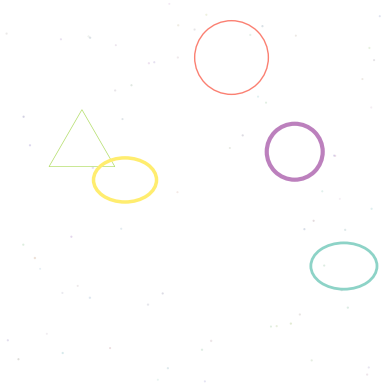[{"shape": "oval", "thickness": 2, "radius": 0.43, "center": [0.893, 0.309]}, {"shape": "circle", "thickness": 1, "radius": 0.48, "center": [0.601, 0.851]}, {"shape": "triangle", "thickness": 0.5, "radius": 0.49, "center": [0.213, 0.617]}, {"shape": "circle", "thickness": 3, "radius": 0.36, "center": [0.766, 0.606]}, {"shape": "oval", "thickness": 2.5, "radius": 0.41, "center": [0.325, 0.533]}]